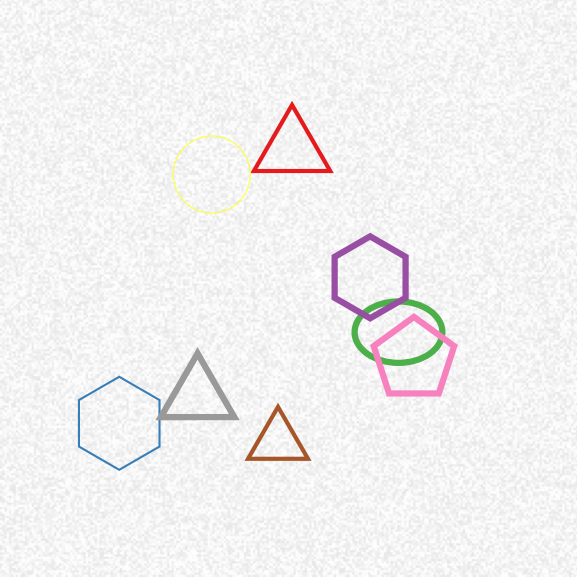[{"shape": "triangle", "thickness": 2, "radius": 0.38, "center": [0.506, 0.741]}, {"shape": "hexagon", "thickness": 1, "radius": 0.4, "center": [0.206, 0.266]}, {"shape": "oval", "thickness": 3, "radius": 0.38, "center": [0.69, 0.424]}, {"shape": "hexagon", "thickness": 3, "radius": 0.35, "center": [0.641, 0.519]}, {"shape": "circle", "thickness": 0.5, "radius": 0.33, "center": [0.367, 0.697]}, {"shape": "triangle", "thickness": 2, "radius": 0.3, "center": [0.481, 0.235]}, {"shape": "pentagon", "thickness": 3, "radius": 0.37, "center": [0.717, 0.377]}, {"shape": "triangle", "thickness": 3, "radius": 0.37, "center": [0.342, 0.314]}]